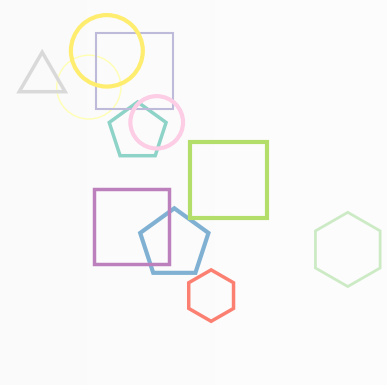[{"shape": "pentagon", "thickness": 2.5, "radius": 0.39, "center": [0.355, 0.658]}, {"shape": "circle", "thickness": 1, "radius": 0.41, "center": [0.229, 0.774]}, {"shape": "square", "thickness": 1.5, "radius": 0.5, "center": [0.347, 0.815]}, {"shape": "hexagon", "thickness": 2.5, "radius": 0.33, "center": [0.545, 0.232]}, {"shape": "pentagon", "thickness": 3, "radius": 0.46, "center": [0.45, 0.366]}, {"shape": "square", "thickness": 3, "radius": 0.5, "center": [0.589, 0.533]}, {"shape": "circle", "thickness": 3, "radius": 0.34, "center": [0.404, 0.682]}, {"shape": "triangle", "thickness": 2.5, "radius": 0.34, "center": [0.109, 0.796]}, {"shape": "square", "thickness": 2.5, "radius": 0.48, "center": [0.34, 0.411]}, {"shape": "hexagon", "thickness": 2, "radius": 0.48, "center": [0.898, 0.352]}, {"shape": "circle", "thickness": 3, "radius": 0.46, "center": [0.276, 0.868]}]